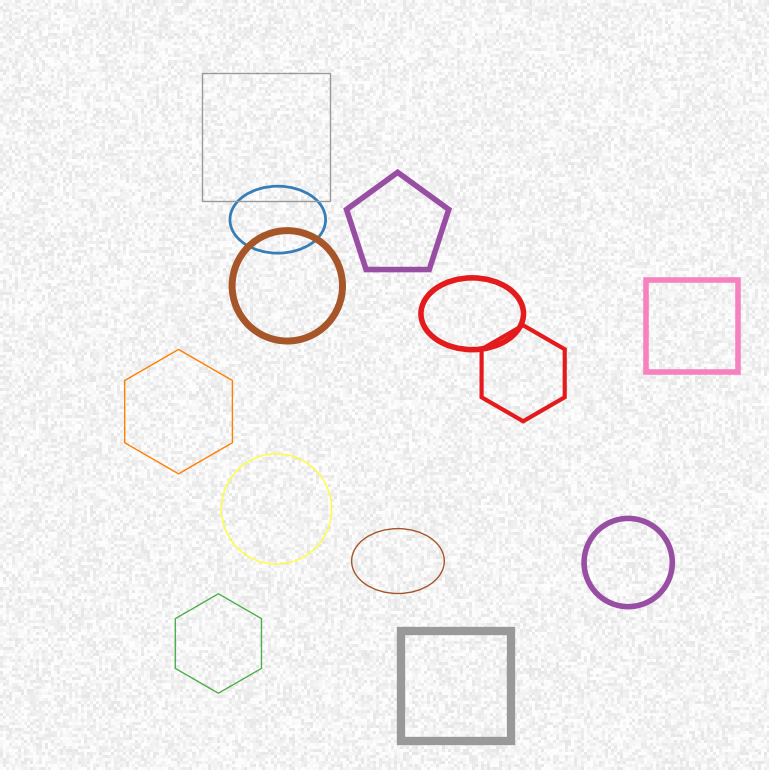[{"shape": "hexagon", "thickness": 1.5, "radius": 0.31, "center": [0.679, 0.515]}, {"shape": "oval", "thickness": 2, "radius": 0.33, "center": [0.613, 0.593]}, {"shape": "oval", "thickness": 1, "radius": 0.31, "center": [0.361, 0.715]}, {"shape": "hexagon", "thickness": 0.5, "radius": 0.32, "center": [0.284, 0.164]}, {"shape": "pentagon", "thickness": 2, "radius": 0.35, "center": [0.516, 0.706]}, {"shape": "circle", "thickness": 2, "radius": 0.29, "center": [0.816, 0.269]}, {"shape": "hexagon", "thickness": 0.5, "radius": 0.4, "center": [0.232, 0.465]}, {"shape": "circle", "thickness": 0.5, "radius": 0.36, "center": [0.359, 0.339]}, {"shape": "circle", "thickness": 2.5, "radius": 0.36, "center": [0.373, 0.629]}, {"shape": "oval", "thickness": 0.5, "radius": 0.3, "center": [0.517, 0.271]}, {"shape": "square", "thickness": 2, "radius": 0.3, "center": [0.899, 0.577]}, {"shape": "square", "thickness": 3, "radius": 0.36, "center": [0.592, 0.109]}, {"shape": "square", "thickness": 0.5, "radius": 0.41, "center": [0.346, 0.822]}]